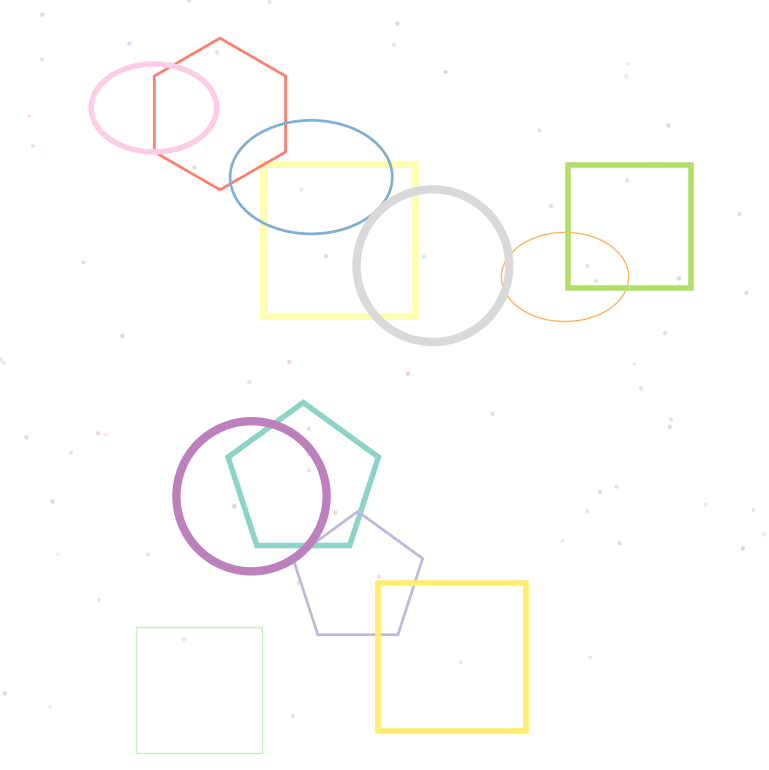[{"shape": "pentagon", "thickness": 2, "radius": 0.51, "center": [0.394, 0.375]}, {"shape": "square", "thickness": 2.5, "radius": 0.49, "center": [0.441, 0.688]}, {"shape": "pentagon", "thickness": 1, "radius": 0.44, "center": [0.465, 0.247]}, {"shape": "hexagon", "thickness": 1, "radius": 0.49, "center": [0.286, 0.852]}, {"shape": "oval", "thickness": 1, "radius": 0.53, "center": [0.404, 0.77]}, {"shape": "oval", "thickness": 0.5, "radius": 0.41, "center": [0.734, 0.64]}, {"shape": "square", "thickness": 2, "radius": 0.4, "center": [0.818, 0.706]}, {"shape": "oval", "thickness": 2, "radius": 0.41, "center": [0.2, 0.86]}, {"shape": "circle", "thickness": 3, "radius": 0.5, "center": [0.562, 0.655]}, {"shape": "circle", "thickness": 3, "radius": 0.49, "center": [0.327, 0.355]}, {"shape": "square", "thickness": 0.5, "radius": 0.41, "center": [0.258, 0.104]}, {"shape": "square", "thickness": 2, "radius": 0.48, "center": [0.587, 0.146]}]